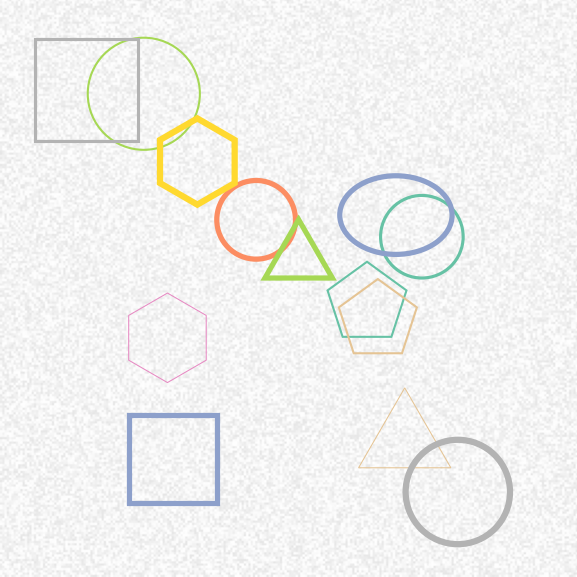[{"shape": "pentagon", "thickness": 1, "radius": 0.36, "center": [0.636, 0.474]}, {"shape": "circle", "thickness": 1.5, "radius": 0.36, "center": [0.731, 0.589]}, {"shape": "circle", "thickness": 2.5, "radius": 0.34, "center": [0.444, 0.619]}, {"shape": "square", "thickness": 2.5, "radius": 0.38, "center": [0.299, 0.204]}, {"shape": "oval", "thickness": 2.5, "radius": 0.49, "center": [0.686, 0.627]}, {"shape": "hexagon", "thickness": 0.5, "radius": 0.39, "center": [0.29, 0.414]}, {"shape": "circle", "thickness": 1, "radius": 0.49, "center": [0.249, 0.837]}, {"shape": "triangle", "thickness": 2.5, "radius": 0.34, "center": [0.517, 0.551]}, {"shape": "hexagon", "thickness": 3, "radius": 0.37, "center": [0.342, 0.719]}, {"shape": "triangle", "thickness": 0.5, "radius": 0.46, "center": [0.701, 0.235]}, {"shape": "pentagon", "thickness": 1, "radius": 0.36, "center": [0.654, 0.445]}, {"shape": "square", "thickness": 1.5, "radius": 0.44, "center": [0.15, 0.844]}, {"shape": "circle", "thickness": 3, "radius": 0.45, "center": [0.793, 0.147]}]